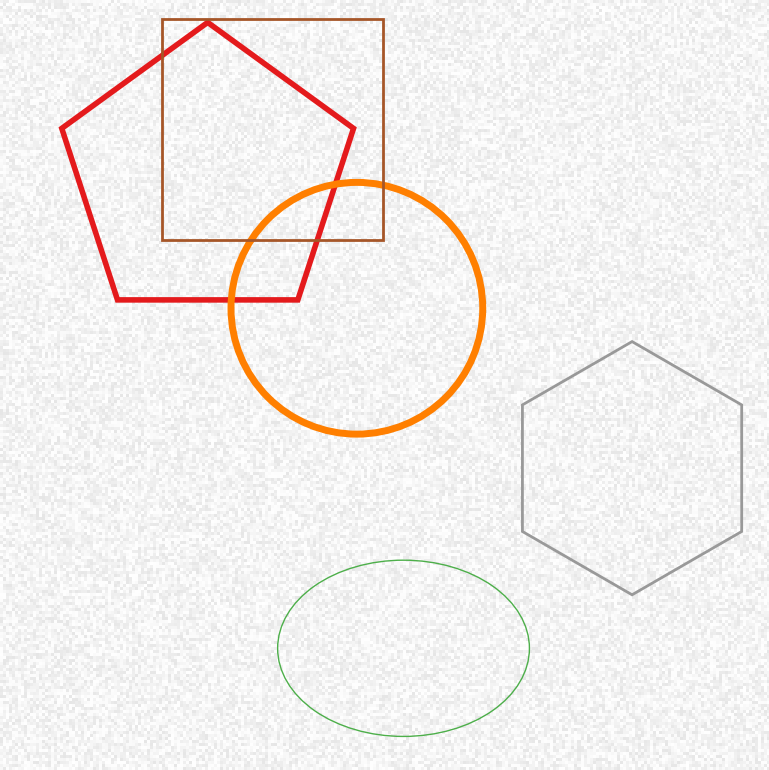[{"shape": "pentagon", "thickness": 2, "radius": 1.0, "center": [0.27, 0.772]}, {"shape": "oval", "thickness": 0.5, "radius": 0.82, "center": [0.524, 0.158]}, {"shape": "circle", "thickness": 2.5, "radius": 0.82, "center": [0.463, 0.6]}, {"shape": "square", "thickness": 1, "radius": 0.72, "center": [0.353, 0.832]}, {"shape": "hexagon", "thickness": 1, "radius": 0.82, "center": [0.821, 0.392]}]